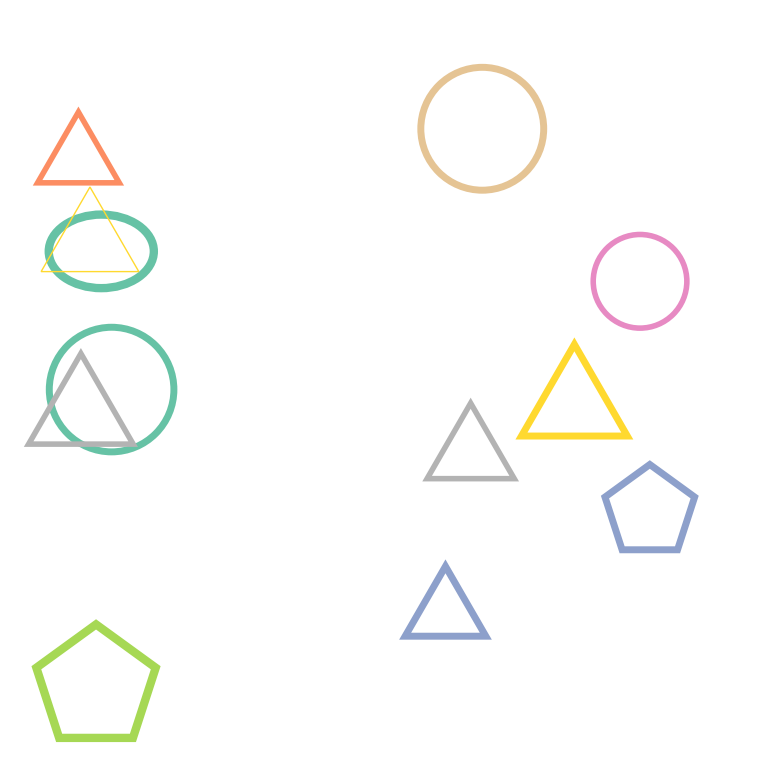[{"shape": "oval", "thickness": 3, "radius": 0.34, "center": [0.132, 0.674]}, {"shape": "circle", "thickness": 2.5, "radius": 0.4, "center": [0.145, 0.494]}, {"shape": "triangle", "thickness": 2, "radius": 0.31, "center": [0.102, 0.793]}, {"shape": "triangle", "thickness": 2.5, "radius": 0.3, "center": [0.579, 0.204]}, {"shape": "pentagon", "thickness": 2.5, "radius": 0.31, "center": [0.844, 0.336]}, {"shape": "circle", "thickness": 2, "radius": 0.3, "center": [0.831, 0.635]}, {"shape": "pentagon", "thickness": 3, "radius": 0.41, "center": [0.125, 0.108]}, {"shape": "triangle", "thickness": 2.5, "radius": 0.4, "center": [0.746, 0.473]}, {"shape": "triangle", "thickness": 0.5, "radius": 0.37, "center": [0.117, 0.684]}, {"shape": "circle", "thickness": 2.5, "radius": 0.4, "center": [0.626, 0.833]}, {"shape": "triangle", "thickness": 2, "radius": 0.39, "center": [0.105, 0.462]}, {"shape": "triangle", "thickness": 2, "radius": 0.33, "center": [0.611, 0.411]}]